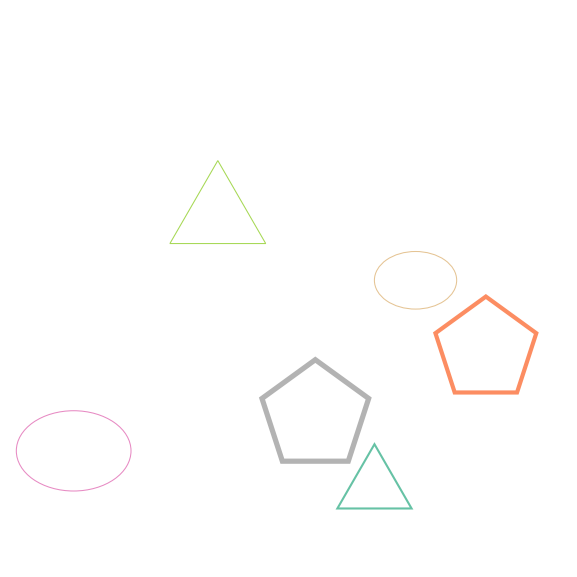[{"shape": "triangle", "thickness": 1, "radius": 0.37, "center": [0.648, 0.156]}, {"shape": "pentagon", "thickness": 2, "radius": 0.46, "center": [0.841, 0.394]}, {"shape": "oval", "thickness": 0.5, "radius": 0.5, "center": [0.128, 0.218]}, {"shape": "triangle", "thickness": 0.5, "radius": 0.48, "center": [0.377, 0.625]}, {"shape": "oval", "thickness": 0.5, "radius": 0.36, "center": [0.72, 0.514]}, {"shape": "pentagon", "thickness": 2.5, "radius": 0.49, "center": [0.546, 0.279]}]